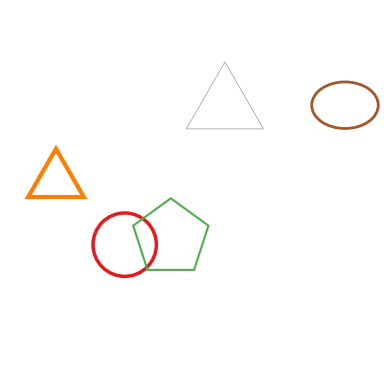[{"shape": "circle", "thickness": 2.5, "radius": 0.41, "center": [0.324, 0.365]}, {"shape": "pentagon", "thickness": 1.5, "radius": 0.51, "center": [0.444, 0.382]}, {"shape": "triangle", "thickness": 3, "radius": 0.42, "center": [0.145, 0.53]}, {"shape": "oval", "thickness": 2, "radius": 0.43, "center": [0.896, 0.727]}, {"shape": "triangle", "thickness": 0.5, "radius": 0.58, "center": [0.584, 0.723]}]